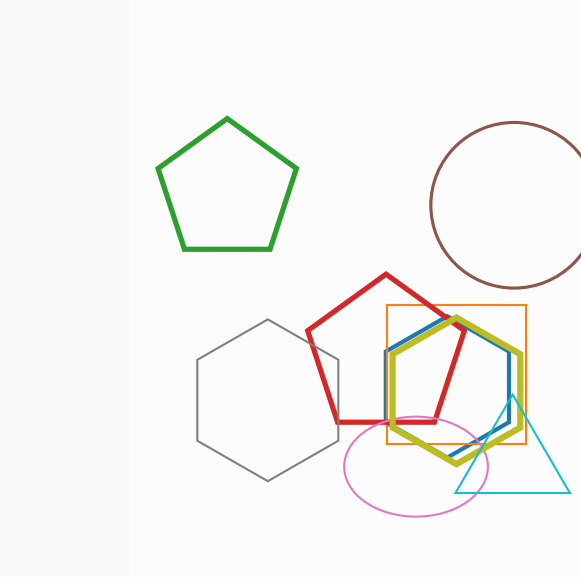[{"shape": "hexagon", "thickness": 2, "radius": 0.61, "center": [0.77, 0.329]}, {"shape": "square", "thickness": 1, "radius": 0.6, "center": [0.785, 0.351]}, {"shape": "pentagon", "thickness": 2.5, "radius": 0.63, "center": [0.391, 0.669]}, {"shape": "pentagon", "thickness": 2.5, "radius": 0.71, "center": [0.664, 0.383]}, {"shape": "circle", "thickness": 1.5, "radius": 0.72, "center": [0.885, 0.644]}, {"shape": "oval", "thickness": 1, "radius": 0.62, "center": [0.716, 0.191]}, {"shape": "hexagon", "thickness": 1, "radius": 0.7, "center": [0.461, 0.306]}, {"shape": "hexagon", "thickness": 3, "radius": 0.63, "center": [0.785, 0.322]}, {"shape": "triangle", "thickness": 1, "radius": 0.57, "center": [0.882, 0.202]}]